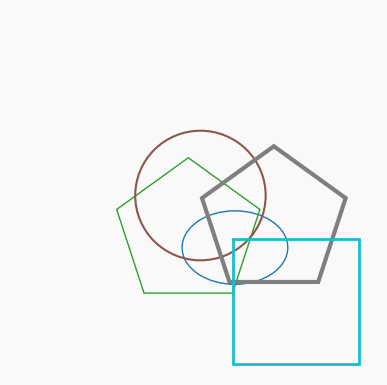[{"shape": "oval", "thickness": 1, "radius": 0.68, "center": [0.606, 0.357]}, {"shape": "pentagon", "thickness": 1, "radius": 0.97, "center": [0.486, 0.396]}, {"shape": "circle", "thickness": 1.5, "radius": 0.84, "center": [0.517, 0.492]}, {"shape": "pentagon", "thickness": 3, "radius": 0.97, "center": [0.707, 0.425]}, {"shape": "square", "thickness": 2, "radius": 0.81, "center": [0.763, 0.217]}]